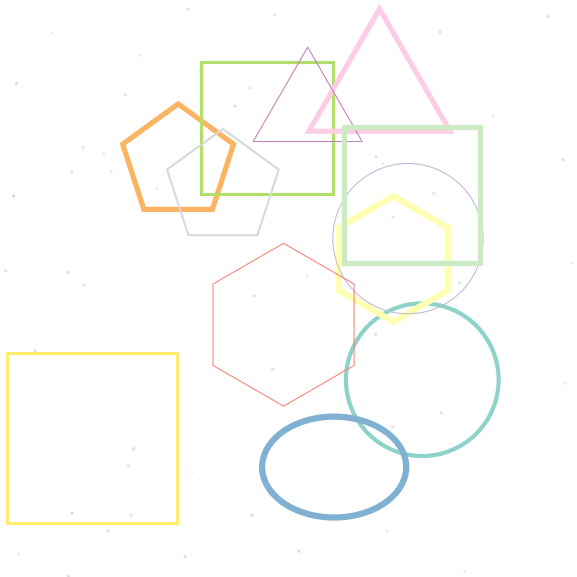[{"shape": "circle", "thickness": 2, "radius": 0.66, "center": [0.731, 0.342]}, {"shape": "hexagon", "thickness": 3, "radius": 0.54, "center": [0.681, 0.551]}, {"shape": "circle", "thickness": 0.5, "radius": 0.65, "center": [0.706, 0.586]}, {"shape": "hexagon", "thickness": 0.5, "radius": 0.71, "center": [0.491, 0.437]}, {"shape": "oval", "thickness": 3, "radius": 0.62, "center": [0.579, 0.19]}, {"shape": "pentagon", "thickness": 2.5, "radius": 0.5, "center": [0.308, 0.718]}, {"shape": "square", "thickness": 1.5, "radius": 0.57, "center": [0.462, 0.777]}, {"shape": "triangle", "thickness": 2.5, "radius": 0.71, "center": [0.657, 0.842]}, {"shape": "pentagon", "thickness": 1, "radius": 0.51, "center": [0.386, 0.674]}, {"shape": "triangle", "thickness": 0.5, "radius": 0.54, "center": [0.533, 0.809]}, {"shape": "square", "thickness": 2.5, "radius": 0.59, "center": [0.713, 0.661]}, {"shape": "square", "thickness": 1.5, "radius": 0.74, "center": [0.159, 0.24]}]